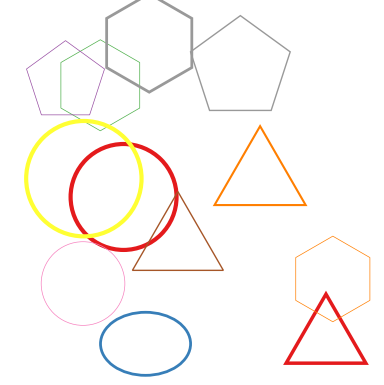[{"shape": "triangle", "thickness": 2.5, "radius": 0.6, "center": [0.847, 0.116]}, {"shape": "circle", "thickness": 3, "radius": 0.69, "center": [0.321, 0.488]}, {"shape": "oval", "thickness": 2, "radius": 0.58, "center": [0.378, 0.107]}, {"shape": "hexagon", "thickness": 0.5, "radius": 0.59, "center": [0.261, 0.779]}, {"shape": "pentagon", "thickness": 0.5, "radius": 0.53, "center": [0.17, 0.788]}, {"shape": "triangle", "thickness": 1.5, "radius": 0.68, "center": [0.676, 0.536]}, {"shape": "hexagon", "thickness": 0.5, "radius": 0.56, "center": [0.864, 0.275]}, {"shape": "circle", "thickness": 3, "radius": 0.75, "center": [0.218, 0.536]}, {"shape": "triangle", "thickness": 1, "radius": 0.68, "center": [0.462, 0.366]}, {"shape": "circle", "thickness": 0.5, "radius": 0.54, "center": [0.216, 0.264]}, {"shape": "hexagon", "thickness": 2, "radius": 0.64, "center": [0.388, 0.888]}, {"shape": "pentagon", "thickness": 1, "radius": 0.68, "center": [0.624, 0.823]}]